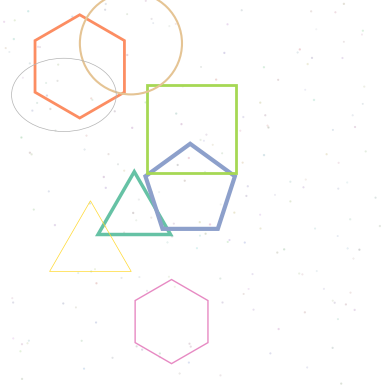[{"shape": "triangle", "thickness": 2.5, "radius": 0.54, "center": [0.349, 0.445]}, {"shape": "hexagon", "thickness": 2, "radius": 0.67, "center": [0.207, 0.828]}, {"shape": "pentagon", "thickness": 3, "radius": 0.61, "center": [0.494, 0.504]}, {"shape": "hexagon", "thickness": 1, "radius": 0.55, "center": [0.446, 0.165]}, {"shape": "square", "thickness": 2, "radius": 0.58, "center": [0.498, 0.665]}, {"shape": "triangle", "thickness": 0.5, "radius": 0.61, "center": [0.235, 0.356]}, {"shape": "circle", "thickness": 1.5, "radius": 0.66, "center": [0.34, 0.887]}, {"shape": "oval", "thickness": 0.5, "radius": 0.68, "center": [0.166, 0.754]}]